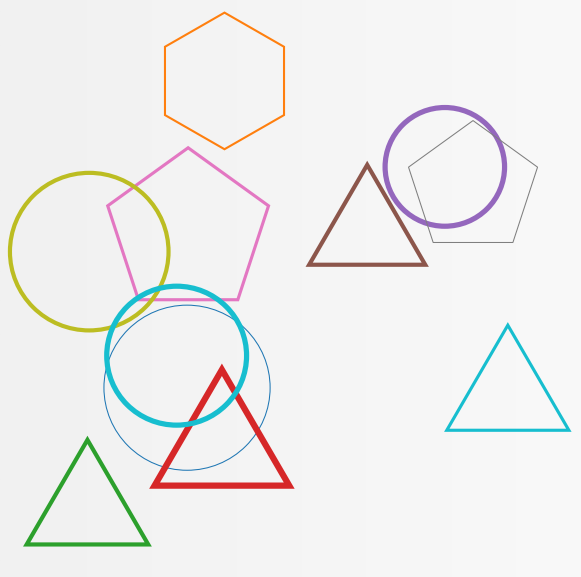[{"shape": "circle", "thickness": 0.5, "radius": 0.71, "center": [0.322, 0.328]}, {"shape": "hexagon", "thickness": 1, "radius": 0.59, "center": [0.386, 0.859]}, {"shape": "triangle", "thickness": 2, "radius": 0.6, "center": [0.15, 0.117]}, {"shape": "triangle", "thickness": 3, "radius": 0.67, "center": [0.382, 0.225]}, {"shape": "circle", "thickness": 2.5, "radius": 0.51, "center": [0.765, 0.71]}, {"shape": "triangle", "thickness": 2, "radius": 0.58, "center": [0.632, 0.598]}, {"shape": "pentagon", "thickness": 1.5, "radius": 0.73, "center": [0.324, 0.598]}, {"shape": "pentagon", "thickness": 0.5, "radius": 0.58, "center": [0.814, 0.674]}, {"shape": "circle", "thickness": 2, "radius": 0.68, "center": [0.154, 0.563]}, {"shape": "circle", "thickness": 2.5, "radius": 0.6, "center": [0.304, 0.383]}, {"shape": "triangle", "thickness": 1.5, "radius": 0.61, "center": [0.874, 0.315]}]